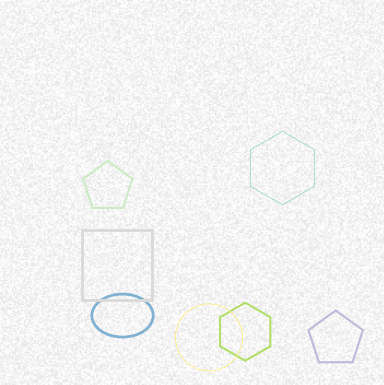[{"shape": "hexagon", "thickness": 0.5, "radius": 0.48, "center": [0.734, 0.564]}, {"shape": "pentagon", "thickness": 1.5, "radius": 0.37, "center": [0.872, 0.119]}, {"shape": "oval", "thickness": 2, "radius": 0.4, "center": [0.318, 0.18]}, {"shape": "hexagon", "thickness": 1.5, "radius": 0.38, "center": [0.637, 0.138]}, {"shape": "square", "thickness": 2, "radius": 0.46, "center": [0.304, 0.311]}, {"shape": "pentagon", "thickness": 1.5, "radius": 0.34, "center": [0.28, 0.515]}, {"shape": "circle", "thickness": 0.5, "radius": 0.44, "center": [0.543, 0.124]}]